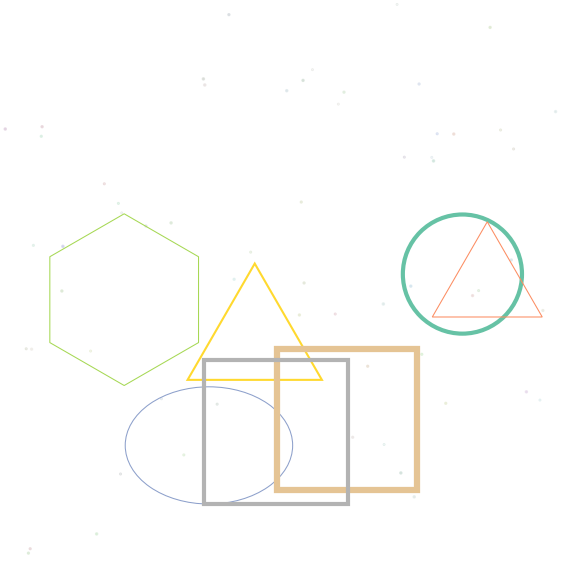[{"shape": "circle", "thickness": 2, "radius": 0.52, "center": [0.801, 0.525]}, {"shape": "triangle", "thickness": 0.5, "radius": 0.55, "center": [0.844, 0.505]}, {"shape": "oval", "thickness": 0.5, "radius": 0.72, "center": [0.362, 0.228]}, {"shape": "hexagon", "thickness": 0.5, "radius": 0.74, "center": [0.215, 0.48]}, {"shape": "triangle", "thickness": 1, "radius": 0.67, "center": [0.441, 0.408]}, {"shape": "square", "thickness": 3, "radius": 0.61, "center": [0.601, 0.273]}, {"shape": "square", "thickness": 2, "radius": 0.62, "center": [0.478, 0.252]}]